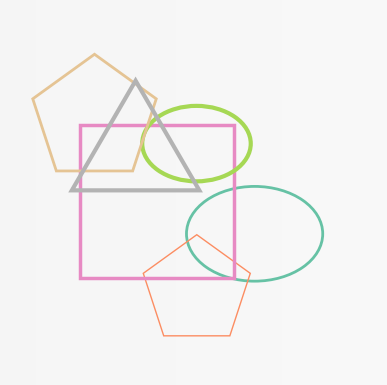[{"shape": "oval", "thickness": 2, "radius": 0.88, "center": [0.657, 0.393]}, {"shape": "pentagon", "thickness": 1, "radius": 0.73, "center": [0.508, 0.245]}, {"shape": "square", "thickness": 2.5, "radius": 0.99, "center": [0.405, 0.476]}, {"shape": "oval", "thickness": 3, "radius": 0.7, "center": [0.507, 0.627]}, {"shape": "pentagon", "thickness": 2, "radius": 0.84, "center": [0.244, 0.692]}, {"shape": "triangle", "thickness": 3, "radius": 0.95, "center": [0.35, 0.601]}]